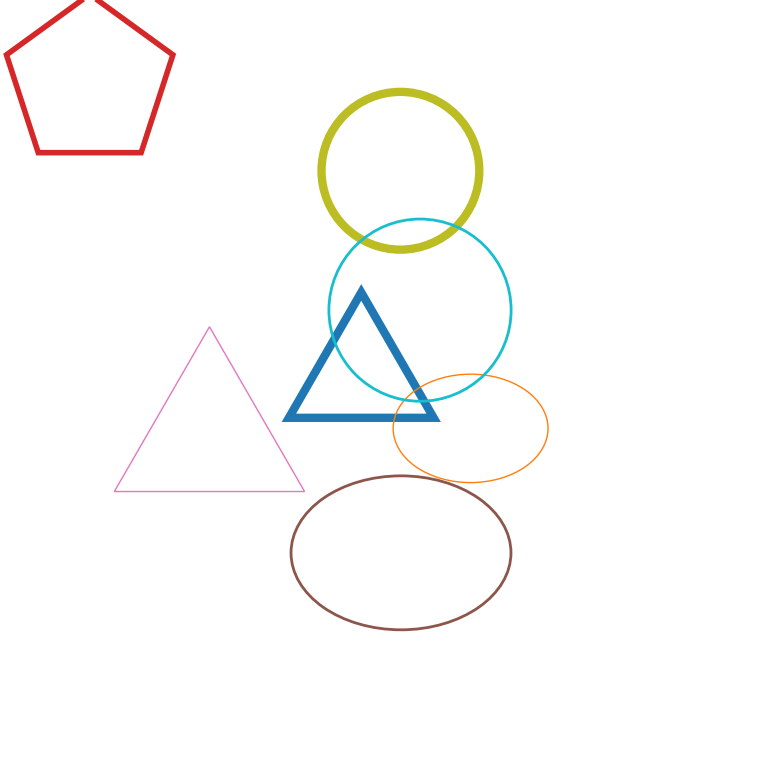[{"shape": "triangle", "thickness": 3, "radius": 0.54, "center": [0.469, 0.512]}, {"shape": "oval", "thickness": 0.5, "radius": 0.5, "center": [0.611, 0.444]}, {"shape": "pentagon", "thickness": 2, "radius": 0.57, "center": [0.116, 0.894]}, {"shape": "oval", "thickness": 1, "radius": 0.71, "center": [0.521, 0.282]}, {"shape": "triangle", "thickness": 0.5, "radius": 0.71, "center": [0.272, 0.433]}, {"shape": "circle", "thickness": 3, "radius": 0.51, "center": [0.52, 0.778]}, {"shape": "circle", "thickness": 1, "radius": 0.59, "center": [0.545, 0.597]}]